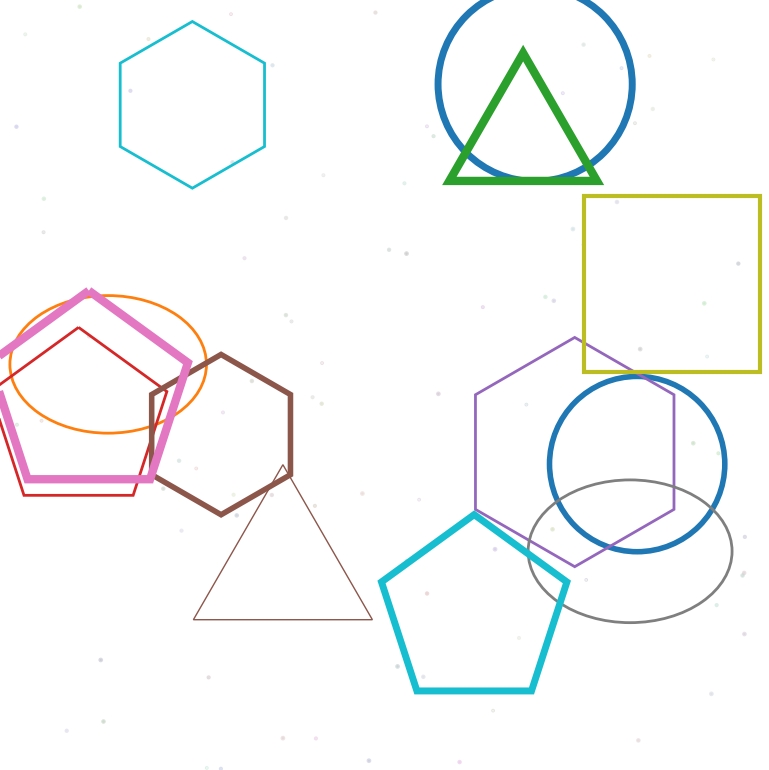[{"shape": "circle", "thickness": 2, "radius": 0.57, "center": [0.827, 0.397]}, {"shape": "circle", "thickness": 2.5, "radius": 0.63, "center": [0.695, 0.891]}, {"shape": "oval", "thickness": 1, "radius": 0.64, "center": [0.14, 0.527]}, {"shape": "triangle", "thickness": 3, "radius": 0.55, "center": [0.679, 0.82]}, {"shape": "pentagon", "thickness": 1, "radius": 0.6, "center": [0.102, 0.454]}, {"shape": "hexagon", "thickness": 1, "radius": 0.74, "center": [0.746, 0.413]}, {"shape": "triangle", "thickness": 0.5, "radius": 0.67, "center": [0.367, 0.262]}, {"shape": "hexagon", "thickness": 2, "radius": 0.52, "center": [0.287, 0.436]}, {"shape": "pentagon", "thickness": 3, "radius": 0.68, "center": [0.115, 0.487]}, {"shape": "oval", "thickness": 1, "radius": 0.66, "center": [0.818, 0.284]}, {"shape": "square", "thickness": 1.5, "radius": 0.57, "center": [0.873, 0.631]}, {"shape": "pentagon", "thickness": 2.5, "radius": 0.63, "center": [0.616, 0.205]}, {"shape": "hexagon", "thickness": 1, "radius": 0.54, "center": [0.25, 0.864]}]